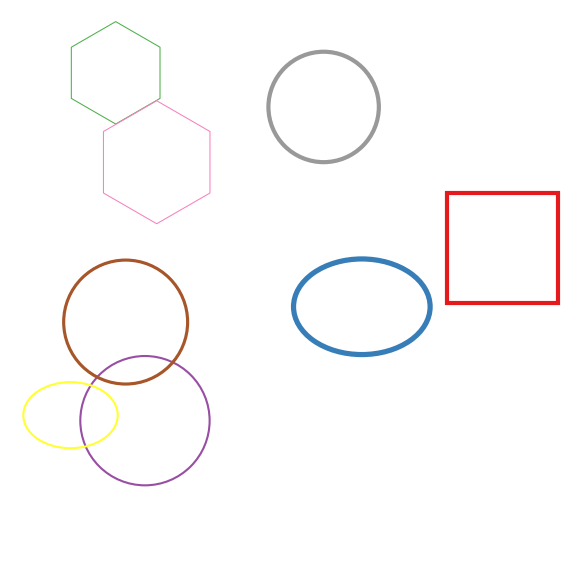[{"shape": "square", "thickness": 2, "radius": 0.48, "center": [0.871, 0.57]}, {"shape": "oval", "thickness": 2.5, "radius": 0.59, "center": [0.627, 0.468]}, {"shape": "hexagon", "thickness": 0.5, "radius": 0.44, "center": [0.2, 0.873]}, {"shape": "circle", "thickness": 1, "radius": 0.56, "center": [0.251, 0.271]}, {"shape": "oval", "thickness": 1, "radius": 0.41, "center": [0.122, 0.28]}, {"shape": "circle", "thickness": 1.5, "radius": 0.54, "center": [0.218, 0.441]}, {"shape": "hexagon", "thickness": 0.5, "radius": 0.53, "center": [0.271, 0.718]}, {"shape": "circle", "thickness": 2, "radius": 0.48, "center": [0.56, 0.814]}]